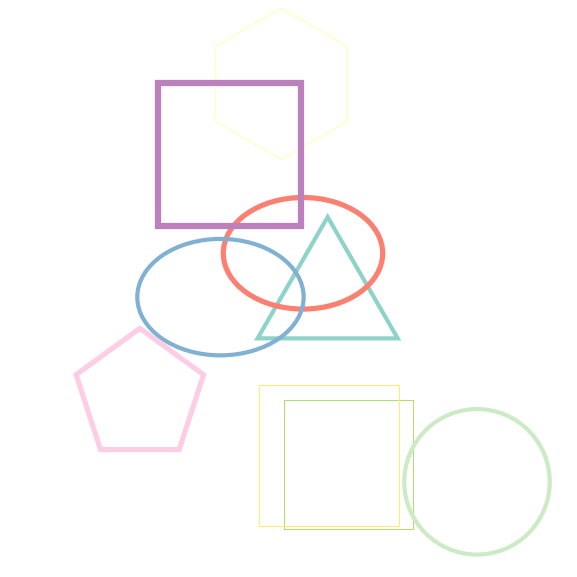[{"shape": "triangle", "thickness": 2, "radius": 0.7, "center": [0.567, 0.483]}, {"shape": "hexagon", "thickness": 0.5, "radius": 0.65, "center": [0.487, 0.854]}, {"shape": "oval", "thickness": 2.5, "radius": 0.69, "center": [0.525, 0.561]}, {"shape": "oval", "thickness": 2, "radius": 0.72, "center": [0.382, 0.485]}, {"shape": "square", "thickness": 0.5, "radius": 0.56, "center": [0.604, 0.195]}, {"shape": "pentagon", "thickness": 2.5, "radius": 0.58, "center": [0.242, 0.314]}, {"shape": "square", "thickness": 3, "radius": 0.62, "center": [0.397, 0.732]}, {"shape": "circle", "thickness": 2, "radius": 0.63, "center": [0.826, 0.165]}, {"shape": "square", "thickness": 0.5, "radius": 0.61, "center": [0.57, 0.21]}]